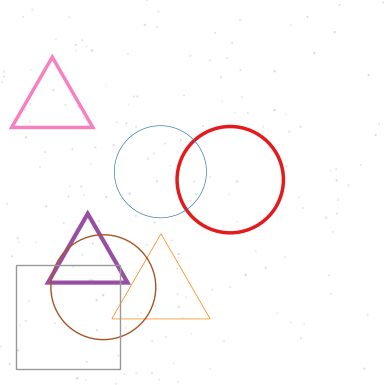[{"shape": "circle", "thickness": 2.5, "radius": 0.69, "center": [0.598, 0.533]}, {"shape": "circle", "thickness": 0.5, "radius": 0.6, "center": [0.417, 0.554]}, {"shape": "triangle", "thickness": 3, "radius": 0.6, "center": [0.228, 0.326]}, {"shape": "triangle", "thickness": 0.5, "radius": 0.74, "center": [0.418, 0.245]}, {"shape": "circle", "thickness": 1, "radius": 0.68, "center": [0.268, 0.254]}, {"shape": "triangle", "thickness": 2.5, "radius": 0.61, "center": [0.136, 0.73]}, {"shape": "square", "thickness": 1, "radius": 0.67, "center": [0.177, 0.177]}]